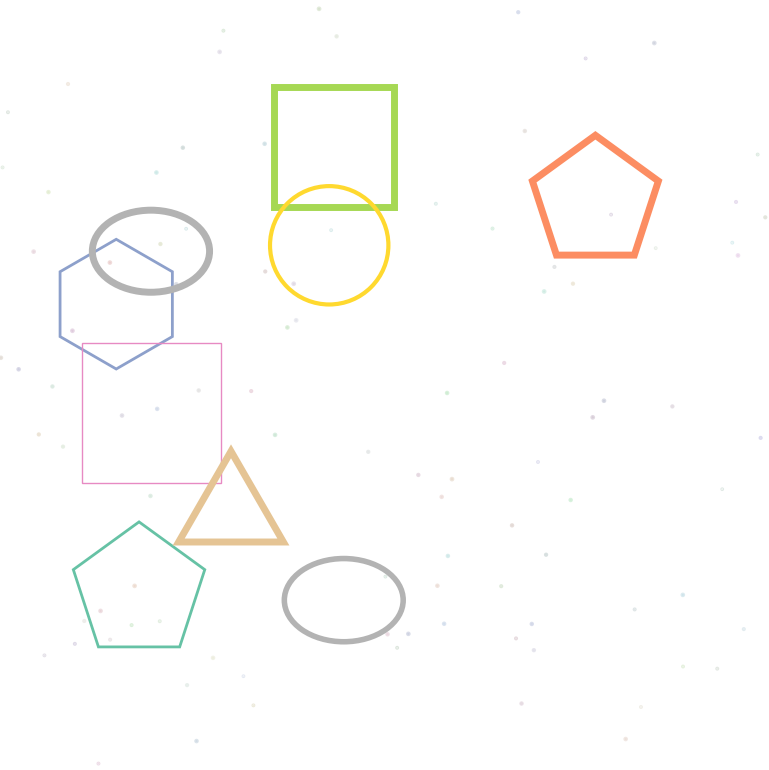[{"shape": "pentagon", "thickness": 1, "radius": 0.45, "center": [0.181, 0.232]}, {"shape": "pentagon", "thickness": 2.5, "radius": 0.43, "center": [0.773, 0.738]}, {"shape": "hexagon", "thickness": 1, "radius": 0.42, "center": [0.151, 0.605]}, {"shape": "square", "thickness": 0.5, "radius": 0.45, "center": [0.197, 0.464]}, {"shape": "square", "thickness": 2.5, "radius": 0.39, "center": [0.434, 0.809]}, {"shape": "circle", "thickness": 1.5, "radius": 0.38, "center": [0.428, 0.681]}, {"shape": "triangle", "thickness": 2.5, "radius": 0.39, "center": [0.3, 0.335]}, {"shape": "oval", "thickness": 2.5, "radius": 0.38, "center": [0.196, 0.674]}, {"shape": "oval", "thickness": 2, "radius": 0.39, "center": [0.446, 0.221]}]